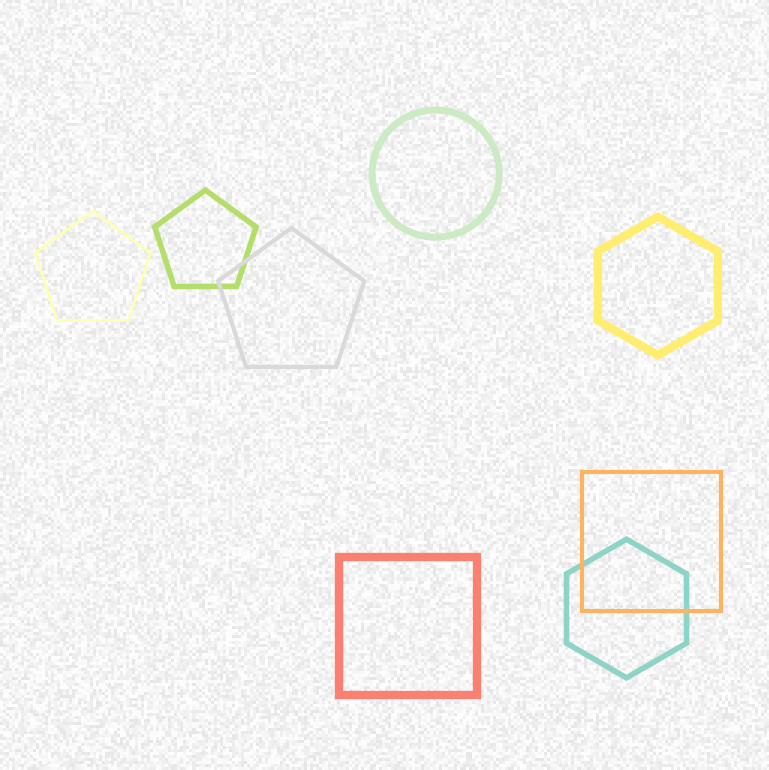[{"shape": "hexagon", "thickness": 2, "radius": 0.45, "center": [0.814, 0.21]}, {"shape": "pentagon", "thickness": 1, "radius": 0.39, "center": [0.121, 0.647]}, {"shape": "square", "thickness": 3, "radius": 0.45, "center": [0.53, 0.187]}, {"shape": "square", "thickness": 1.5, "radius": 0.45, "center": [0.845, 0.297]}, {"shape": "pentagon", "thickness": 2, "radius": 0.35, "center": [0.267, 0.684]}, {"shape": "pentagon", "thickness": 1.5, "radius": 0.5, "center": [0.378, 0.604]}, {"shape": "circle", "thickness": 2.5, "radius": 0.41, "center": [0.566, 0.775]}, {"shape": "hexagon", "thickness": 3, "radius": 0.45, "center": [0.854, 0.629]}]